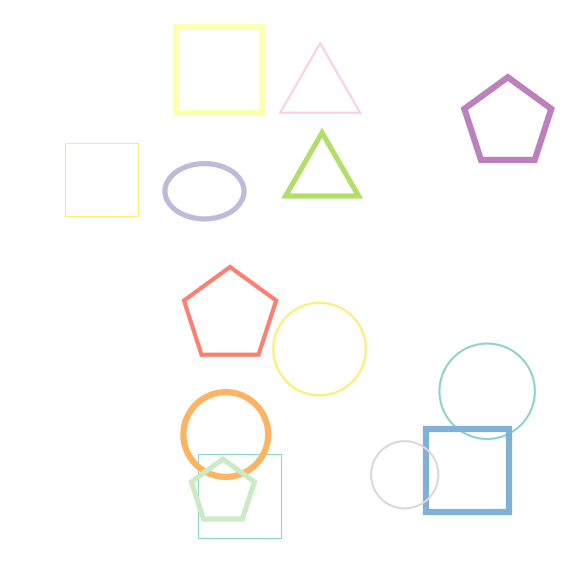[{"shape": "circle", "thickness": 1, "radius": 0.41, "center": [0.844, 0.322]}, {"shape": "square", "thickness": 0.5, "radius": 0.36, "center": [0.415, 0.14]}, {"shape": "square", "thickness": 3, "radius": 0.37, "center": [0.38, 0.878]}, {"shape": "oval", "thickness": 2.5, "radius": 0.34, "center": [0.354, 0.668]}, {"shape": "pentagon", "thickness": 2, "radius": 0.42, "center": [0.398, 0.453]}, {"shape": "square", "thickness": 3, "radius": 0.36, "center": [0.81, 0.185]}, {"shape": "circle", "thickness": 3, "radius": 0.37, "center": [0.391, 0.247]}, {"shape": "triangle", "thickness": 2.5, "radius": 0.36, "center": [0.558, 0.696]}, {"shape": "triangle", "thickness": 1, "radius": 0.4, "center": [0.554, 0.844]}, {"shape": "circle", "thickness": 1, "radius": 0.29, "center": [0.701, 0.177]}, {"shape": "pentagon", "thickness": 3, "radius": 0.4, "center": [0.879, 0.786]}, {"shape": "pentagon", "thickness": 2.5, "radius": 0.29, "center": [0.386, 0.147]}, {"shape": "circle", "thickness": 1, "radius": 0.4, "center": [0.553, 0.395]}, {"shape": "square", "thickness": 0.5, "radius": 0.32, "center": [0.176, 0.688]}]